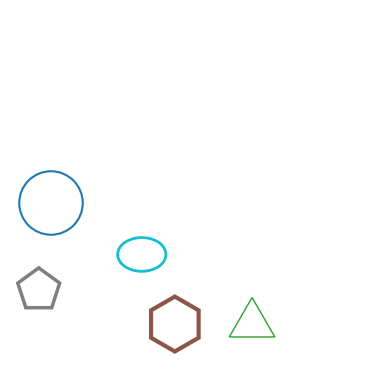[{"shape": "circle", "thickness": 1.5, "radius": 0.41, "center": [0.132, 0.473]}, {"shape": "triangle", "thickness": 1, "radius": 0.34, "center": [0.655, 0.159]}, {"shape": "hexagon", "thickness": 3, "radius": 0.36, "center": [0.454, 0.158]}, {"shape": "pentagon", "thickness": 2.5, "radius": 0.29, "center": [0.101, 0.247]}, {"shape": "oval", "thickness": 2, "radius": 0.31, "center": [0.368, 0.339]}]